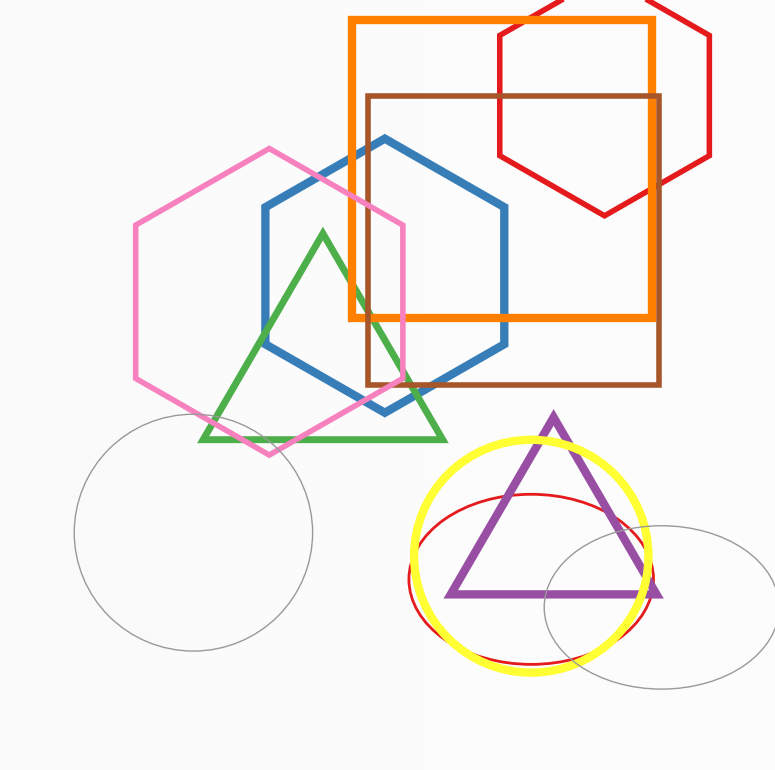[{"shape": "hexagon", "thickness": 2, "radius": 0.78, "center": [0.78, 0.876]}, {"shape": "oval", "thickness": 1, "radius": 0.79, "center": [0.685, 0.248]}, {"shape": "hexagon", "thickness": 3, "radius": 0.89, "center": [0.497, 0.642]}, {"shape": "triangle", "thickness": 2.5, "radius": 0.89, "center": [0.417, 0.518]}, {"shape": "triangle", "thickness": 3, "radius": 0.77, "center": [0.714, 0.305]}, {"shape": "square", "thickness": 3, "radius": 0.97, "center": [0.647, 0.781]}, {"shape": "circle", "thickness": 3, "radius": 0.76, "center": [0.686, 0.278]}, {"shape": "square", "thickness": 2, "radius": 0.94, "center": [0.663, 0.688]}, {"shape": "hexagon", "thickness": 2, "radius": 1.0, "center": [0.347, 0.608]}, {"shape": "oval", "thickness": 0.5, "radius": 0.76, "center": [0.854, 0.211]}, {"shape": "circle", "thickness": 0.5, "radius": 0.77, "center": [0.25, 0.308]}]